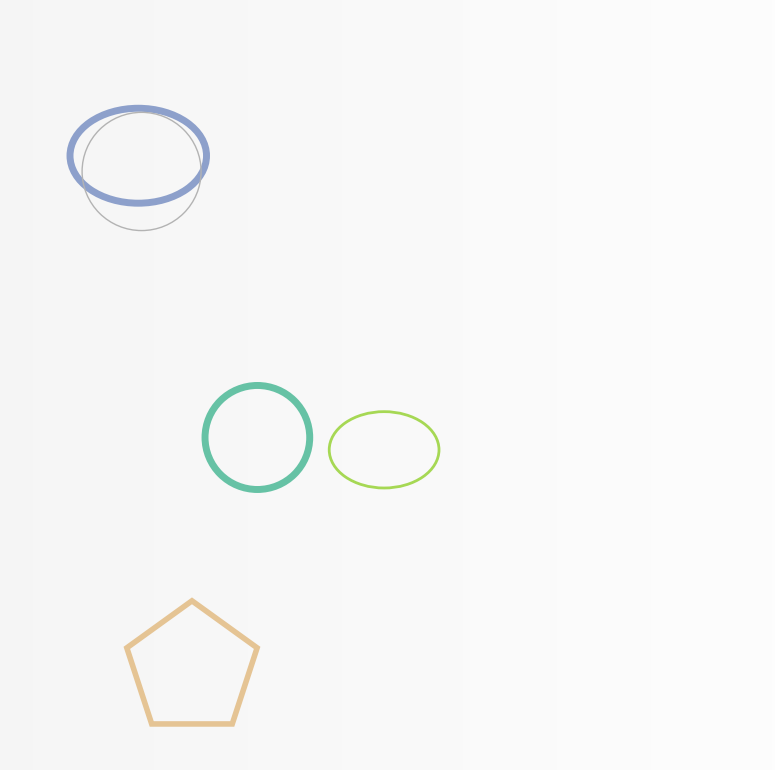[{"shape": "circle", "thickness": 2.5, "radius": 0.34, "center": [0.332, 0.432]}, {"shape": "oval", "thickness": 2.5, "radius": 0.44, "center": [0.178, 0.798]}, {"shape": "oval", "thickness": 1, "radius": 0.35, "center": [0.496, 0.416]}, {"shape": "pentagon", "thickness": 2, "radius": 0.44, "center": [0.248, 0.131]}, {"shape": "circle", "thickness": 0.5, "radius": 0.38, "center": [0.183, 0.777]}]